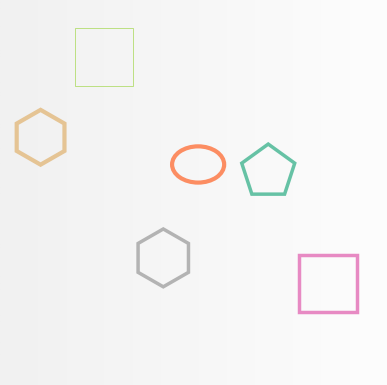[{"shape": "pentagon", "thickness": 2.5, "radius": 0.36, "center": [0.692, 0.554]}, {"shape": "oval", "thickness": 3, "radius": 0.34, "center": [0.511, 0.573]}, {"shape": "square", "thickness": 2.5, "radius": 0.37, "center": [0.846, 0.264]}, {"shape": "square", "thickness": 0.5, "radius": 0.37, "center": [0.268, 0.852]}, {"shape": "hexagon", "thickness": 3, "radius": 0.36, "center": [0.105, 0.643]}, {"shape": "hexagon", "thickness": 2.5, "radius": 0.38, "center": [0.421, 0.33]}]